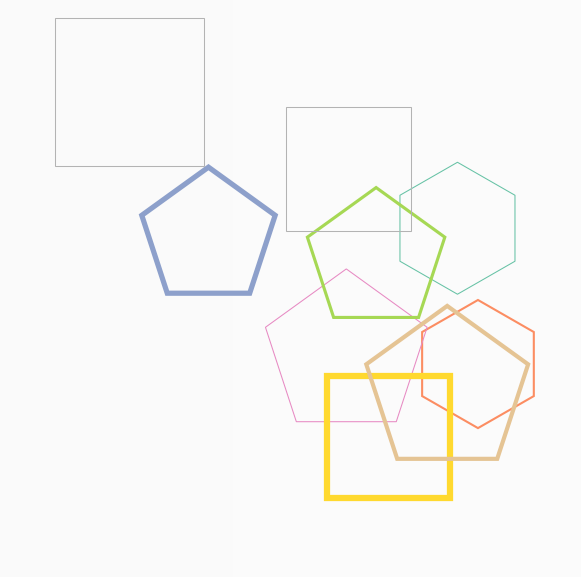[{"shape": "hexagon", "thickness": 0.5, "radius": 0.57, "center": [0.787, 0.604]}, {"shape": "hexagon", "thickness": 1, "radius": 0.55, "center": [0.822, 0.369]}, {"shape": "pentagon", "thickness": 2.5, "radius": 0.6, "center": [0.359, 0.589]}, {"shape": "pentagon", "thickness": 0.5, "radius": 0.73, "center": [0.596, 0.387]}, {"shape": "pentagon", "thickness": 1.5, "radius": 0.62, "center": [0.647, 0.55]}, {"shape": "square", "thickness": 3, "radius": 0.53, "center": [0.669, 0.242]}, {"shape": "pentagon", "thickness": 2, "radius": 0.73, "center": [0.769, 0.323]}, {"shape": "square", "thickness": 0.5, "radius": 0.54, "center": [0.599, 0.706]}, {"shape": "square", "thickness": 0.5, "radius": 0.64, "center": [0.223, 0.84]}]